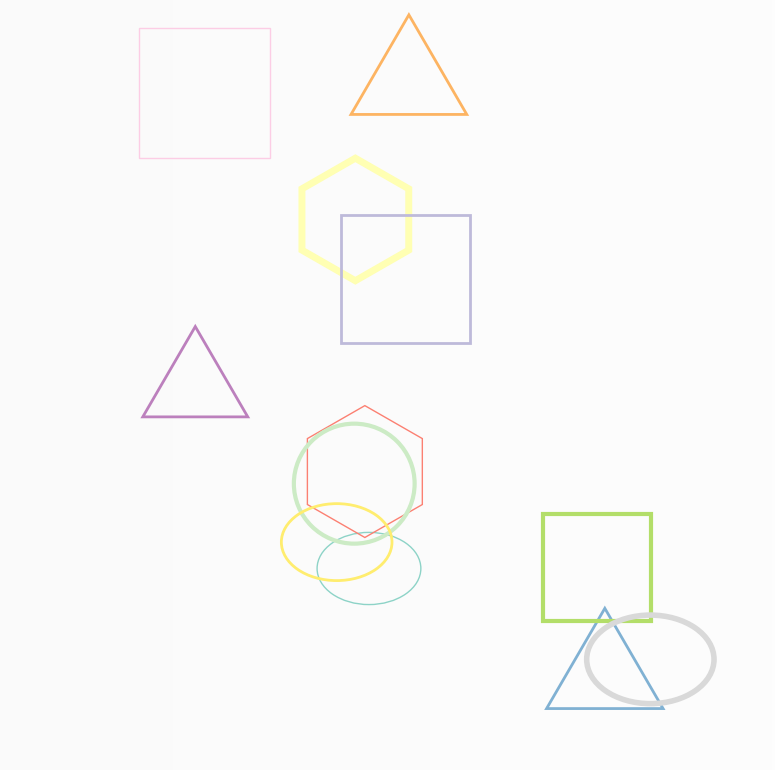[{"shape": "oval", "thickness": 0.5, "radius": 0.33, "center": [0.476, 0.262]}, {"shape": "hexagon", "thickness": 2.5, "radius": 0.4, "center": [0.459, 0.715]}, {"shape": "square", "thickness": 1, "radius": 0.42, "center": [0.523, 0.637]}, {"shape": "hexagon", "thickness": 0.5, "radius": 0.43, "center": [0.471, 0.388]}, {"shape": "triangle", "thickness": 1, "radius": 0.43, "center": [0.78, 0.123]}, {"shape": "triangle", "thickness": 1, "radius": 0.43, "center": [0.528, 0.894]}, {"shape": "square", "thickness": 1.5, "radius": 0.35, "center": [0.77, 0.263]}, {"shape": "square", "thickness": 0.5, "radius": 0.42, "center": [0.264, 0.879]}, {"shape": "oval", "thickness": 2, "radius": 0.41, "center": [0.839, 0.144]}, {"shape": "triangle", "thickness": 1, "radius": 0.39, "center": [0.252, 0.498]}, {"shape": "circle", "thickness": 1.5, "radius": 0.39, "center": [0.457, 0.372]}, {"shape": "oval", "thickness": 1, "radius": 0.36, "center": [0.434, 0.296]}]